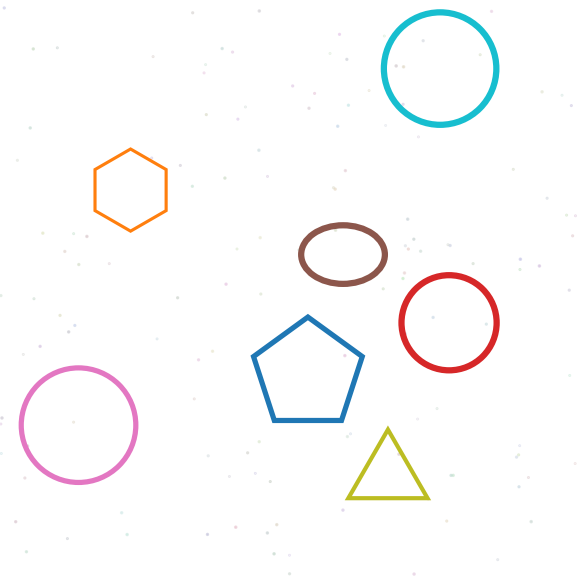[{"shape": "pentagon", "thickness": 2.5, "radius": 0.49, "center": [0.533, 0.351]}, {"shape": "hexagon", "thickness": 1.5, "radius": 0.36, "center": [0.226, 0.67]}, {"shape": "circle", "thickness": 3, "radius": 0.41, "center": [0.778, 0.44]}, {"shape": "oval", "thickness": 3, "radius": 0.36, "center": [0.594, 0.558]}, {"shape": "circle", "thickness": 2.5, "radius": 0.5, "center": [0.136, 0.263]}, {"shape": "triangle", "thickness": 2, "radius": 0.4, "center": [0.672, 0.176]}, {"shape": "circle", "thickness": 3, "radius": 0.49, "center": [0.762, 0.88]}]